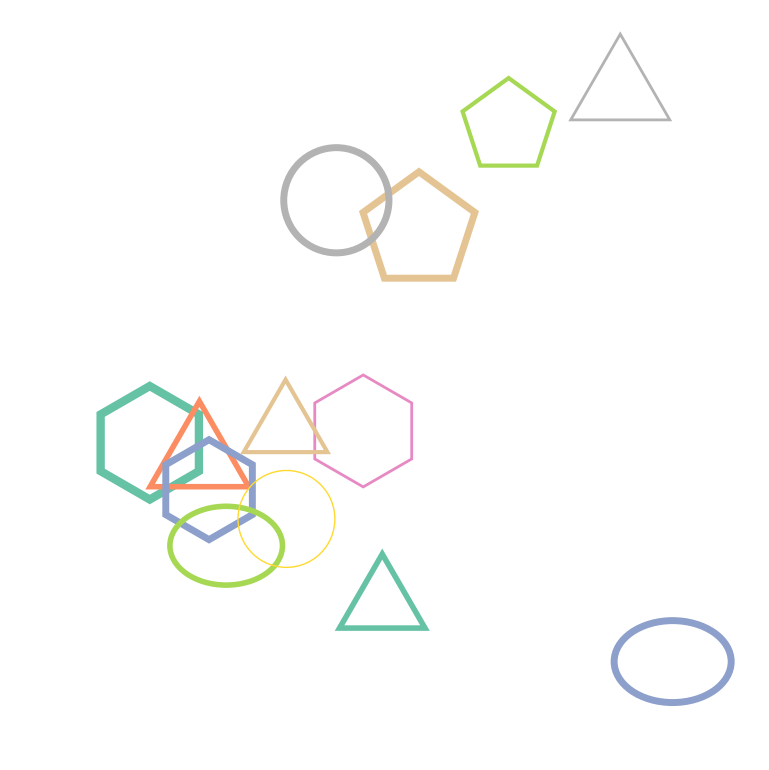[{"shape": "triangle", "thickness": 2, "radius": 0.32, "center": [0.496, 0.216]}, {"shape": "hexagon", "thickness": 3, "radius": 0.37, "center": [0.195, 0.425]}, {"shape": "triangle", "thickness": 2, "radius": 0.37, "center": [0.259, 0.405]}, {"shape": "hexagon", "thickness": 2.5, "radius": 0.32, "center": [0.272, 0.364]}, {"shape": "oval", "thickness": 2.5, "radius": 0.38, "center": [0.874, 0.141]}, {"shape": "hexagon", "thickness": 1, "radius": 0.36, "center": [0.472, 0.44]}, {"shape": "pentagon", "thickness": 1.5, "radius": 0.31, "center": [0.661, 0.836]}, {"shape": "oval", "thickness": 2, "radius": 0.37, "center": [0.294, 0.291]}, {"shape": "circle", "thickness": 0.5, "radius": 0.31, "center": [0.372, 0.326]}, {"shape": "pentagon", "thickness": 2.5, "radius": 0.38, "center": [0.544, 0.7]}, {"shape": "triangle", "thickness": 1.5, "radius": 0.31, "center": [0.371, 0.444]}, {"shape": "triangle", "thickness": 1, "radius": 0.37, "center": [0.806, 0.881]}, {"shape": "circle", "thickness": 2.5, "radius": 0.34, "center": [0.437, 0.74]}]